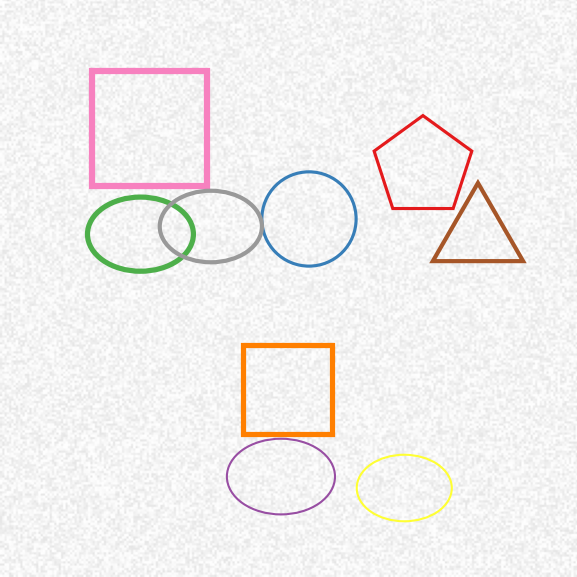[{"shape": "pentagon", "thickness": 1.5, "radius": 0.44, "center": [0.732, 0.71]}, {"shape": "circle", "thickness": 1.5, "radius": 0.41, "center": [0.535, 0.62]}, {"shape": "oval", "thickness": 2.5, "radius": 0.46, "center": [0.243, 0.594]}, {"shape": "oval", "thickness": 1, "radius": 0.47, "center": [0.486, 0.174]}, {"shape": "square", "thickness": 2.5, "radius": 0.38, "center": [0.498, 0.324]}, {"shape": "oval", "thickness": 1, "radius": 0.41, "center": [0.7, 0.154]}, {"shape": "triangle", "thickness": 2, "radius": 0.45, "center": [0.828, 0.592]}, {"shape": "square", "thickness": 3, "radius": 0.5, "center": [0.259, 0.777]}, {"shape": "oval", "thickness": 2, "radius": 0.44, "center": [0.365, 0.607]}]